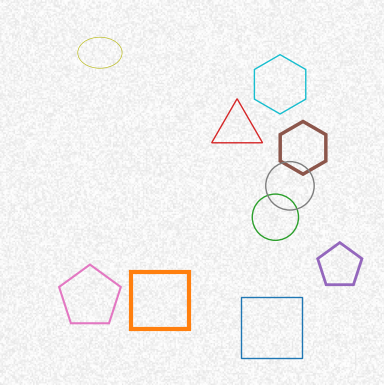[{"shape": "square", "thickness": 1, "radius": 0.39, "center": [0.706, 0.149]}, {"shape": "square", "thickness": 3, "radius": 0.38, "center": [0.415, 0.22]}, {"shape": "circle", "thickness": 1, "radius": 0.3, "center": [0.715, 0.436]}, {"shape": "triangle", "thickness": 1, "radius": 0.38, "center": [0.616, 0.667]}, {"shape": "pentagon", "thickness": 2, "radius": 0.3, "center": [0.883, 0.309]}, {"shape": "hexagon", "thickness": 2.5, "radius": 0.34, "center": [0.787, 0.616]}, {"shape": "pentagon", "thickness": 1.5, "radius": 0.42, "center": [0.234, 0.229]}, {"shape": "circle", "thickness": 1, "radius": 0.31, "center": [0.753, 0.517]}, {"shape": "oval", "thickness": 0.5, "radius": 0.29, "center": [0.26, 0.863]}, {"shape": "hexagon", "thickness": 1, "radius": 0.39, "center": [0.727, 0.781]}]